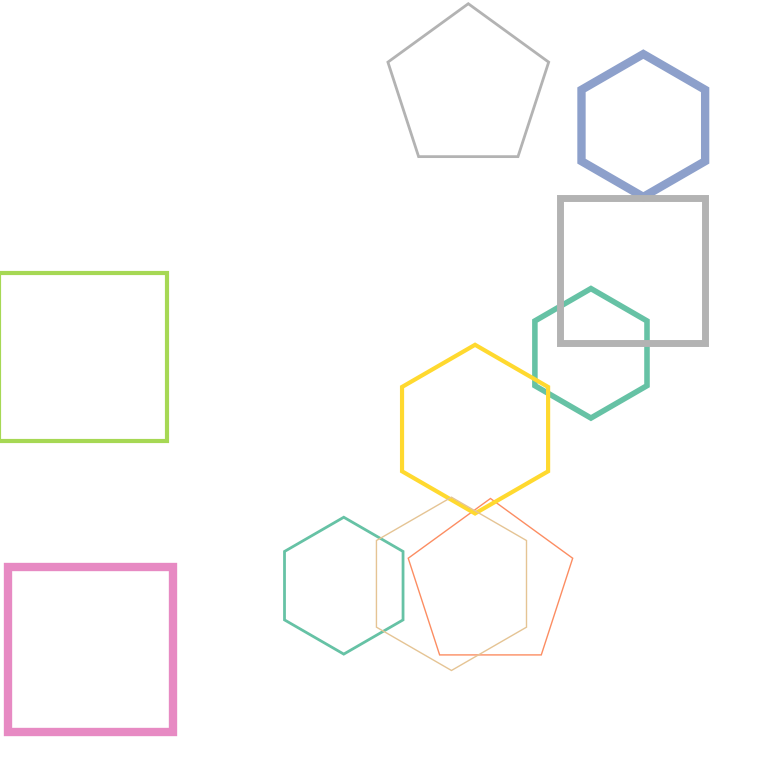[{"shape": "hexagon", "thickness": 1, "radius": 0.44, "center": [0.446, 0.239]}, {"shape": "hexagon", "thickness": 2, "radius": 0.42, "center": [0.767, 0.541]}, {"shape": "pentagon", "thickness": 0.5, "radius": 0.56, "center": [0.637, 0.24]}, {"shape": "hexagon", "thickness": 3, "radius": 0.46, "center": [0.835, 0.837]}, {"shape": "square", "thickness": 3, "radius": 0.54, "center": [0.117, 0.156]}, {"shape": "square", "thickness": 1.5, "radius": 0.54, "center": [0.108, 0.536]}, {"shape": "hexagon", "thickness": 1.5, "radius": 0.55, "center": [0.617, 0.443]}, {"shape": "hexagon", "thickness": 0.5, "radius": 0.56, "center": [0.586, 0.242]}, {"shape": "pentagon", "thickness": 1, "radius": 0.55, "center": [0.608, 0.885]}, {"shape": "square", "thickness": 2.5, "radius": 0.47, "center": [0.821, 0.649]}]